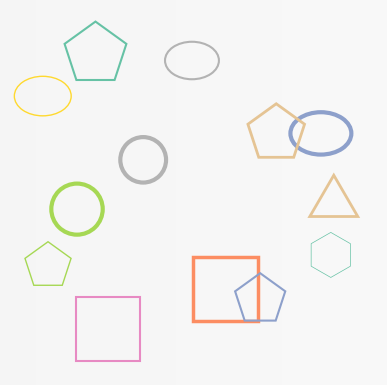[{"shape": "pentagon", "thickness": 1.5, "radius": 0.42, "center": [0.246, 0.86]}, {"shape": "hexagon", "thickness": 0.5, "radius": 0.29, "center": [0.854, 0.338]}, {"shape": "square", "thickness": 2.5, "radius": 0.42, "center": [0.582, 0.249]}, {"shape": "pentagon", "thickness": 1.5, "radius": 0.34, "center": [0.671, 0.222]}, {"shape": "oval", "thickness": 3, "radius": 0.39, "center": [0.828, 0.654]}, {"shape": "square", "thickness": 1.5, "radius": 0.41, "center": [0.278, 0.146]}, {"shape": "pentagon", "thickness": 1, "radius": 0.31, "center": [0.124, 0.31]}, {"shape": "circle", "thickness": 3, "radius": 0.33, "center": [0.199, 0.457]}, {"shape": "oval", "thickness": 1, "radius": 0.37, "center": [0.11, 0.75]}, {"shape": "pentagon", "thickness": 2, "radius": 0.38, "center": [0.713, 0.654]}, {"shape": "triangle", "thickness": 2, "radius": 0.36, "center": [0.861, 0.473]}, {"shape": "oval", "thickness": 1.5, "radius": 0.35, "center": [0.495, 0.843]}, {"shape": "circle", "thickness": 3, "radius": 0.3, "center": [0.37, 0.585]}]